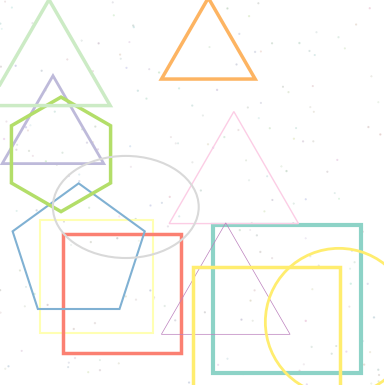[{"shape": "square", "thickness": 3, "radius": 0.96, "center": [0.746, 0.223]}, {"shape": "square", "thickness": 1.5, "radius": 0.73, "center": [0.25, 0.282]}, {"shape": "triangle", "thickness": 2, "radius": 0.76, "center": [0.138, 0.651]}, {"shape": "square", "thickness": 2.5, "radius": 0.77, "center": [0.317, 0.237]}, {"shape": "pentagon", "thickness": 1.5, "radius": 0.9, "center": [0.204, 0.343]}, {"shape": "triangle", "thickness": 2.5, "radius": 0.7, "center": [0.541, 0.865]}, {"shape": "hexagon", "thickness": 2.5, "radius": 0.74, "center": [0.158, 0.599]}, {"shape": "triangle", "thickness": 1, "radius": 0.97, "center": [0.607, 0.516]}, {"shape": "oval", "thickness": 1.5, "radius": 0.95, "center": [0.327, 0.462]}, {"shape": "triangle", "thickness": 0.5, "radius": 0.96, "center": [0.586, 0.228]}, {"shape": "triangle", "thickness": 2.5, "radius": 0.92, "center": [0.127, 0.818]}, {"shape": "circle", "thickness": 2, "radius": 0.96, "center": [0.88, 0.164]}, {"shape": "square", "thickness": 2.5, "radius": 0.96, "center": [0.692, 0.116]}]